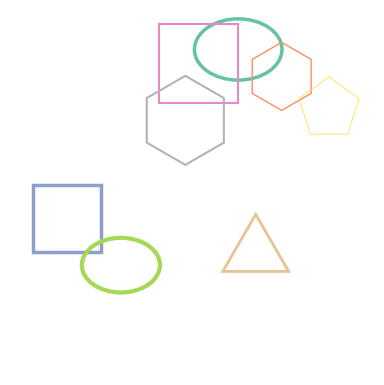[{"shape": "oval", "thickness": 2.5, "radius": 0.57, "center": [0.619, 0.871]}, {"shape": "hexagon", "thickness": 1, "radius": 0.44, "center": [0.732, 0.802]}, {"shape": "square", "thickness": 2.5, "radius": 0.44, "center": [0.174, 0.432]}, {"shape": "square", "thickness": 1.5, "radius": 0.51, "center": [0.516, 0.835]}, {"shape": "oval", "thickness": 3, "radius": 0.51, "center": [0.314, 0.311]}, {"shape": "pentagon", "thickness": 0.5, "radius": 0.41, "center": [0.855, 0.718]}, {"shape": "triangle", "thickness": 2, "radius": 0.49, "center": [0.664, 0.344]}, {"shape": "hexagon", "thickness": 1.5, "radius": 0.58, "center": [0.481, 0.687]}]